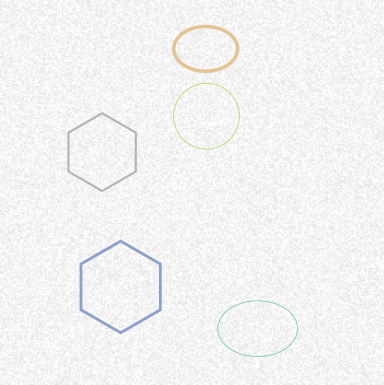[{"shape": "oval", "thickness": 0.5, "radius": 0.52, "center": [0.669, 0.146]}, {"shape": "hexagon", "thickness": 2, "radius": 0.59, "center": [0.313, 0.255]}, {"shape": "circle", "thickness": 0.5, "radius": 0.43, "center": [0.536, 0.698]}, {"shape": "oval", "thickness": 2.5, "radius": 0.42, "center": [0.534, 0.873]}, {"shape": "hexagon", "thickness": 1.5, "radius": 0.5, "center": [0.265, 0.605]}]